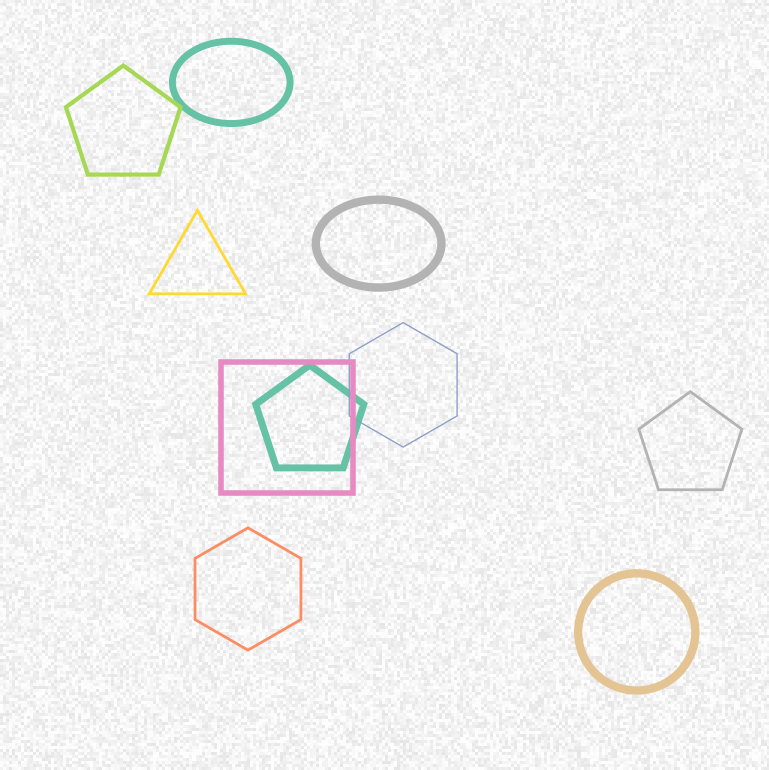[{"shape": "pentagon", "thickness": 2.5, "radius": 0.37, "center": [0.402, 0.452]}, {"shape": "oval", "thickness": 2.5, "radius": 0.38, "center": [0.3, 0.893]}, {"shape": "hexagon", "thickness": 1, "radius": 0.4, "center": [0.322, 0.235]}, {"shape": "hexagon", "thickness": 0.5, "radius": 0.4, "center": [0.524, 0.5]}, {"shape": "square", "thickness": 2, "radius": 0.43, "center": [0.373, 0.445]}, {"shape": "pentagon", "thickness": 1.5, "radius": 0.39, "center": [0.16, 0.837]}, {"shape": "triangle", "thickness": 1, "radius": 0.36, "center": [0.256, 0.655]}, {"shape": "circle", "thickness": 3, "radius": 0.38, "center": [0.827, 0.179]}, {"shape": "pentagon", "thickness": 1, "radius": 0.35, "center": [0.897, 0.421]}, {"shape": "oval", "thickness": 3, "radius": 0.41, "center": [0.492, 0.684]}]